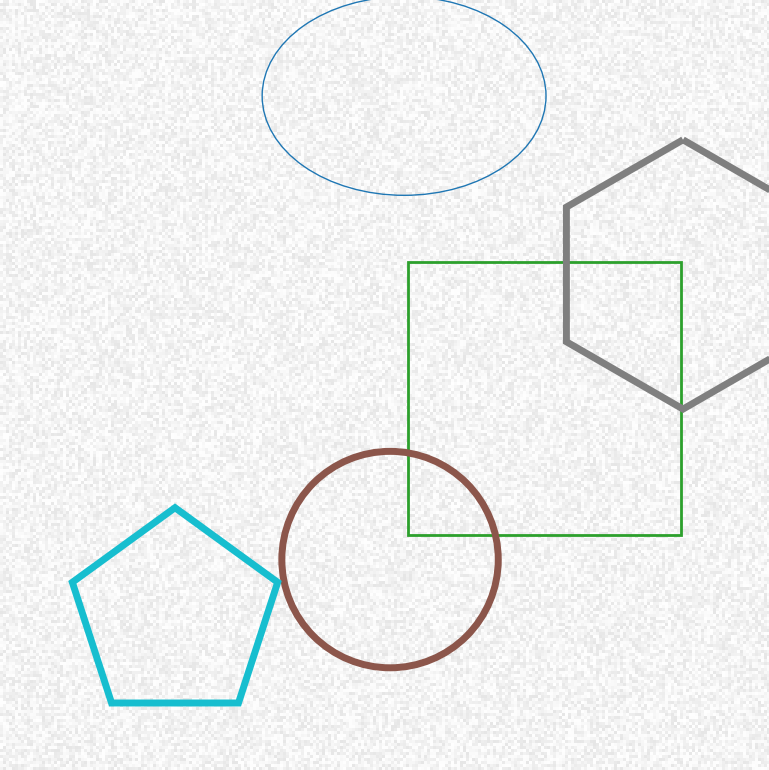[{"shape": "oval", "thickness": 0.5, "radius": 0.92, "center": [0.525, 0.875]}, {"shape": "square", "thickness": 1, "radius": 0.89, "center": [0.707, 0.482]}, {"shape": "circle", "thickness": 2.5, "radius": 0.7, "center": [0.507, 0.273]}, {"shape": "hexagon", "thickness": 2.5, "radius": 0.87, "center": [0.887, 0.644]}, {"shape": "pentagon", "thickness": 2.5, "radius": 0.7, "center": [0.227, 0.2]}]